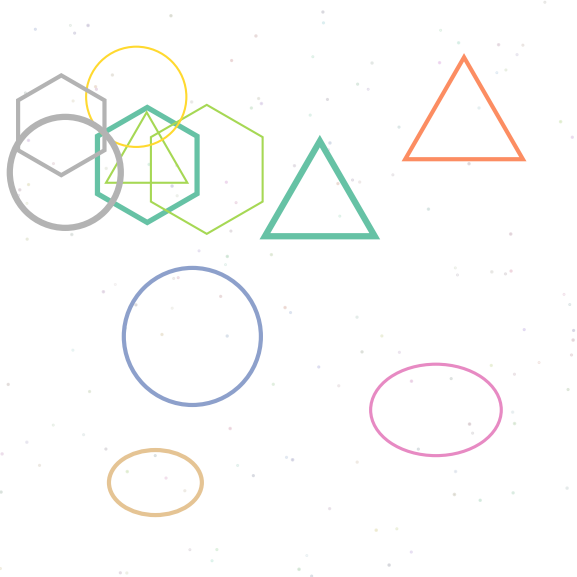[{"shape": "hexagon", "thickness": 2.5, "radius": 0.5, "center": [0.255, 0.713]}, {"shape": "triangle", "thickness": 3, "radius": 0.55, "center": [0.554, 0.645]}, {"shape": "triangle", "thickness": 2, "radius": 0.59, "center": [0.804, 0.782]}, {"shape": "circle", "thickness": 2, "radius": 0.59, "center": [0.333, 0.417]}, {"shape": "oval", "thickness": 1.5, "radius": 0.57, "center": [0.755, 0.289]}, {"shape": "hexagon", "thickness": 1, "radius": 0.56, "center": [0.358, 0.706]}, {"shape": "triangle", "thickness": 1, "radius": 0.41, "center": [0.254, 0.723]}, {"shape": "circle", "thickness": 1, "radius": 0.43, "center": [0.236, 0.832]}, {"shape": "oval", "thickness": 2, "radius": 0.4, "center": [0.269, 0.164]}, {"shape": "circle", "thickness": 3, "radius": 0.48, "center": [0.113, 0.701]}, {"shape": "hexagon", "thickness": 2, "radius": 0.43, "center": [0.106, 0.782]}]